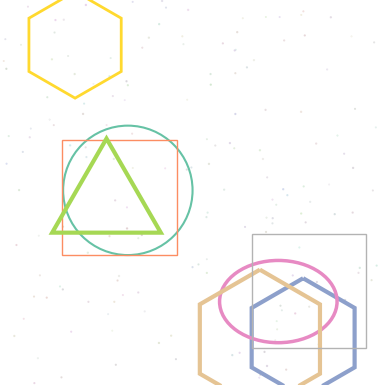[{"shape": "circle", "thickness": 1.5, "radius": 0.84, "center": [0.332, 0.506]}, {"shape": "square", "thickness": 1, "radius": 0.75, "center": [0.31, 0.487]}, {"shape": "hexagon", "thickness": 3, "radius": 0.77, "center": [0.787, 0.123]}, {"shape": "oval", "thickness": 2.5, "radius": 0.76, "center": [0.723, 0.217]}, {"shape": "triangle", "thickness": 3, "radius": 0.81, "center": [0.277, 0.477]}, {"shape": "hexagon", "thickness": 2, "radius": 0.69, "center": [0.195, 0.884]}, {"shape": "hexagon", "thickness": 3, "radius": 0.9, "center": [0.675, 0.119]}, {"shape": "square", "thickness": 1, "radius": 0.74, "center": [0.803, 0.244]}]